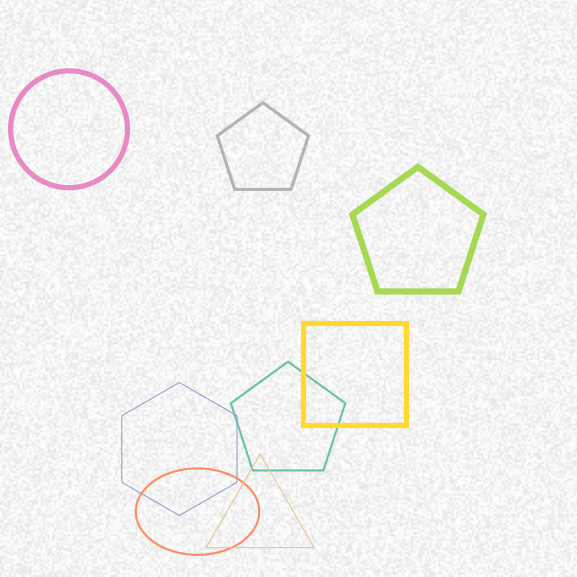[{"shape": "pentagon", "thickness": 1, "radius": 0.52, "center": [0.499, 0.269]}, {"shape": "oval", "thickness": 1, "radius": 0.53, "center": [0.342, 0.113]}, {"shape": "hexagon", "thickness": 0.5, "radius": 0.58, "center": [0.311, 0.222]}, {"shape": "circle", "thickness": 2.5, "radius": 0.51, "center": [0.12, 0.775]}, {"shape": "pentagon", "thickness": 3, "radius": 0.6, "center": [0.724, 0.591]}, {"shape": "square", "thickness": 2.5, "radius": 0.45, "center": [0.615, 0.351]}, {"shape": "triangle", "thickness": 0.5, "radius": 0.54, "center": [0.451, 0.105]}, {"shape": "pentagon", "thickness": 1.5, "radius": 0.42, "center": [0.455, 0.738]}]